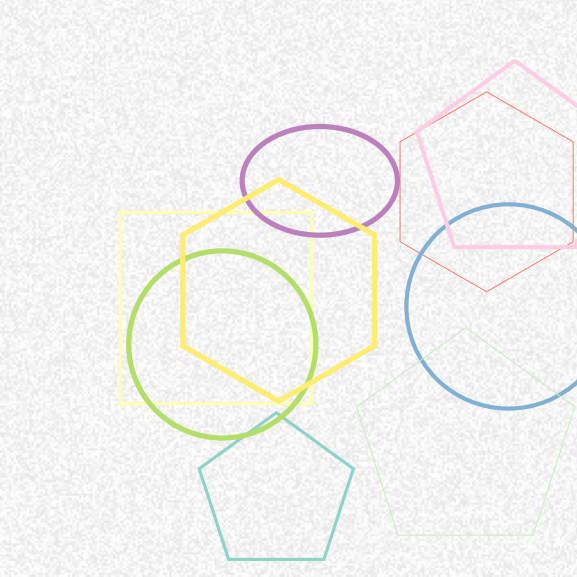[{"shape": "pentagon", "thickness": 1.5, "radius": 0.7, "center": [0.478, 0.144]}, {"shape": "square", "thickness": 1.5, "radius": 0.83, "center": [0.374, 0.466]}, {"shape": "hexagon", "thickness": 0.5, "radius": 0.87, "center": [0.843, 0.667]}, {"shape": "circle", "thickness": 2, "radius": 0.88, "center": [0.881, 0.468]}, {"shape": "circle", "thickness": 2.5, "radius": 0.81, "center": [0.385, 0.403]}, {"shape": "pentagon", "thickness": 2, "radius": 0.89, "center": [0.892, 0.716]}, {"shape": "oval", "thickness": 2.5, "radius": 0.67, "center": [0.554, 0.686]}, {"shape": "pentagon", "thickness": 0.5, "radius": 0.99, "center": [0.806, 0.233]}, {"shape": "hexagon", "thickness": 2.5, "radius": 0.96, "center": [0.483, 0.496]}]